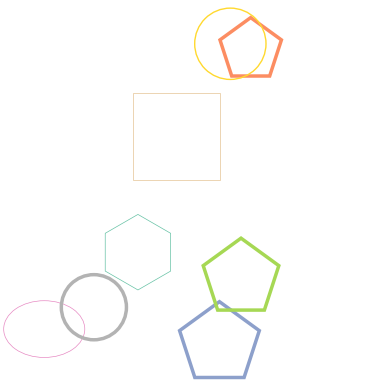[{"shape": "hexagon", "thickness": 0.5, "radius": 0.49, "center": [0.358, 0.345]}, {"shape": "pentagon", "thickness": 2.5, "radius": 0.42, "center": [0.651, 0.87]}, {"shape": "pentagon", "thickness": 2.5, "radius": 0.54, "center": [0.57, 0.108]}, {"shape": "oval", "thickness": 0.5, "radius": 0.53, "center": [0.115, 0.145]}, {"shape": "pentagon", "thickness": 2.5, "radius": 0.52, "center": [0.626, 0.278]}, {"shape": "circle", "thickness": 1, "radius": 0.46, "center": [0.598, 0.886]}, {"shape": "square", "thickness": 0.5, "radius": 0.56, "center": [0.459, 0.646]}, {"shape": "circle", "thickness": 2.5, "radius": 0.42, "center": [0.244, 0.202]}]